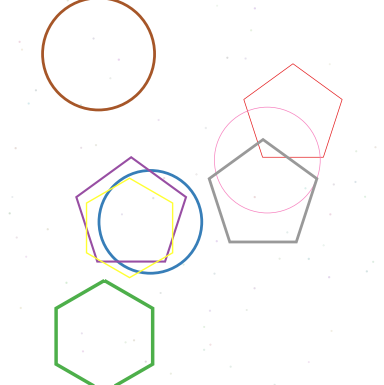[{"shape": "pentagon", "thickness": 0.5, "radius": 0.67, "center": [0.761, 0.7]}, {"shape": "circle", "thickness": 2, "radius": 0.67, "center": [0.391, 0.424]}, {"shape": "hexagon", "thickness": 2.5, "radius": 0.72, "center": [0.271, 0.127]}, {"shape": "pentagon", "thickness": 1.5, "radius": 0.75, "center": [0.341, 0.442]}, {"shape": "hexagon", "thickness": 1, "radius": 0.65, "center": [0.337, 0.408]}, {"shape": "circle", "thickness": 2, "radius": 0.73, "center": [0.256, 0.86]}, {"shape": "circle", "thickness": 0.5, "radius": 0.69, "center": [0.694, 0.584]}, {"shape": "pentagon", "thickness": 2, "radius": 0.74, "center": [0.683, 0.49]}]